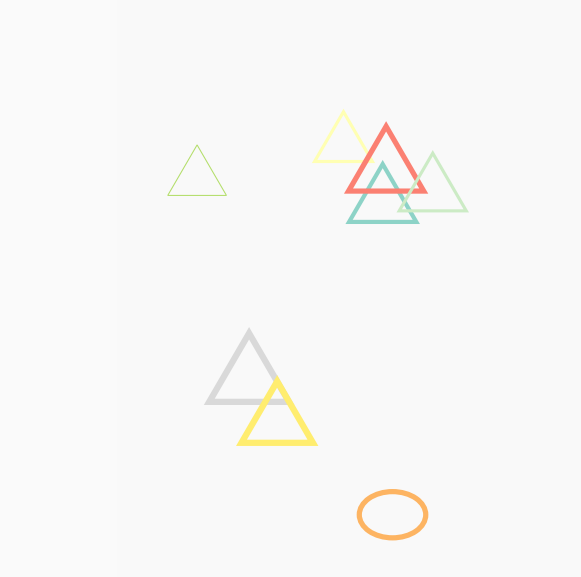[{"shape": "triangle", "thickness": 2, "radius": 0.33, "center": [0.658, 0.648]}, {"shape": "triangle", "thickness": 1.5, "radius": 0.29, "center": [0.591, 0.748]}, {"shape": "triangle", "thickness": 2.5, "radius": 0.37, "center": [0.664, 0.706]}, {"shape": "oval", "thickness": 2.5, "radius": 0.29, "center": [0.675, 0.108]}, {"shape": "triangle", "thickness": 0.5, "radius": 0.29, "center": [0.339, 0.69]}, {"shape": "triangle", "thickness": 3, "radius": 0.4, "center": [0.429, 0.343]}, {"shape": "triangle", "thickness": 1.5, "radius": 0.33, "center": [0.745, 0.667]}, {"shape": "triangle", "thickness": 3, "radius": 0.35, "center": [0.477, 0.268]}]